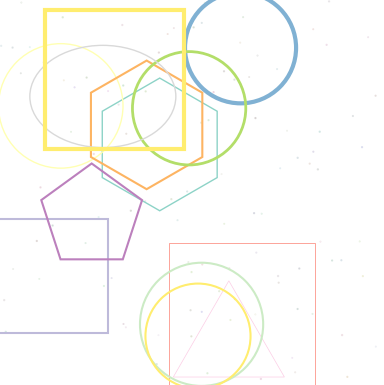[{"shape": "hexagon", "thickness": 1, "radius": 0.86, "center": [0.415, 0.625]}, {"shape": "circle", "thickness": 1, "radius": 0.81, "center": [0.158, 0.725]}, {"shape": "square", "thickness": 1.5, "radius": 0.74, "center": [0.131, 0.283]}, {"shape": "square", "thickness": 0.5, "radius": 0.95, "center": [0.63, 0.178]}, {"shape": "circle", "thickness": 3, "radius": 0.72, "center": [0.625, 0.876]}, {"shape": "hexagon", "thickness": 1.5, "radius": 0.84, "center": [0.381, 0.676]}, {"shape": "circle", "thickness": 2, "radius": 0.74, "center": [0.491, 0.719]}, {"shape": "triangle", "thickness": 0.5, "radius": 0.83, "center": [0.594, 0.104]}, {"shape": "oval", "thickness": 1, "radius": 0.95, "center": [0.267, 0.75]}, {"shape": "pentagon", "thickness": 1.5, "radius": 0.69, "center": [0.238, 0.438]}, {"shape": "circle", "thickness": 1.5, "radius": 0.8, "center": [0.524, 0.158]}, {"shape": "square", "thickness": 3, "radius": 0.9, "center": [0.298, 0.794]}, {"shape": "circle", "thickness": 1.5, "radius": 0.68, "center": [0.514, 0.127]}]